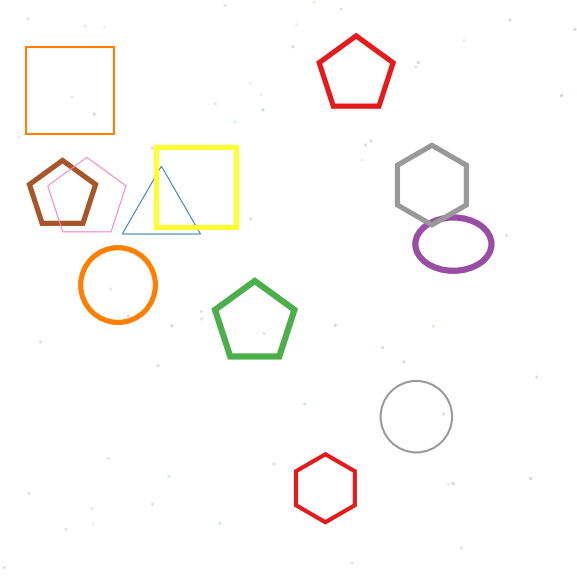[{"shape": "pentagon", "thickness": 2.5, "radius": 0.34, "center": [0.617, 0.87]}, {"shape": "hexagon", "thickness": 2, "radius": 0.29, "center": [0.563, 0.154]}, {"shape": "triangle", "thickness": 0.5, "radius": 0.39, "center": [0.279, 0.633]}, {"shape": "pentagon", "thickness": 3, "radius": 0.36, "center": [0.441, 0.44]}, {"shape": "oval", "thickness": 3, "radius": 0.33, "center": [0.785, 0.576]}, {"shape": "square", "thickness": 1, "radius": 0.38, "center": [0.121, 0.843]}, {"shape": "circle", "thickness": 2.5, "radius": 0.32, "center": [0.204, 0.506]}, {"shape": "square", "thickness": 2.5, "radius": 0.35, "center": [0.339, 0.675]}, {"shape": "pentagon", "thickness": 2.5, "radius": 0.3, "center": [0.108, 0.661]}, {"shape": "pentagon", "thickness": 0.5, "radius": 0.36, "center": [0.15, 0.655]}, {"shape": "hexagon", "thickness": 2.5, "radius": 0.34, "center": [0.748, 0.679]}, {"shape": "circle", "thickness": 1, "radius": 0.31, "center": [0.721, 0.278]}]